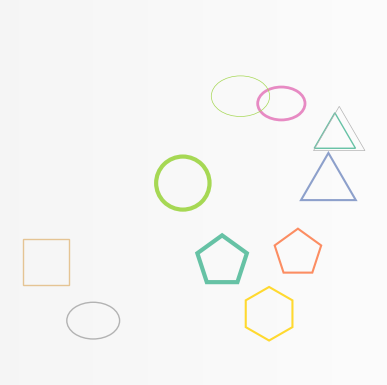[{"shape": "pentagon", "thickness": 3, "radius": 0.34, "center": [0.573, 0.321]}, {"shape": "triangle", "thickness": 1, "radius": 0.31, "center": [0.864, 0.646]}, {"shape": "pentagon", "thickness": 1.5, "radius": 0.32, "center": [0.769, 0.343]}, {"shape": "triangle", "thickness": 1.5, "radius": 0.41, "center": [0.847, 0.521]}, {"shape": "oval", "thickness": 2, "radius": 0.31, "center": [0.726, 0.731]}, {"shape": "circle", "thickness": 3, "radius": 0.34, "center": [0.472, 0.524]}, {"shape": "oval", "thickness": 0.5, "radius": 0.38, "center": [0.621, 0.75]}, {"shape": "hexagon", "thickness": 1.5, "radius": 0.35, "center": [0.694, 0.185]}, {"shape": "square", "thickness": 1, "radius": 0.3, "center": [0.119, 0.319]}, {"shape": "oval", "thickness": 1, "radius": 0.34, "center": [0.241, 0.167]}, {"shape": "triangle", "thickness": 0.5, "radius": 0.38, "center": [0.875, 0.647]}]